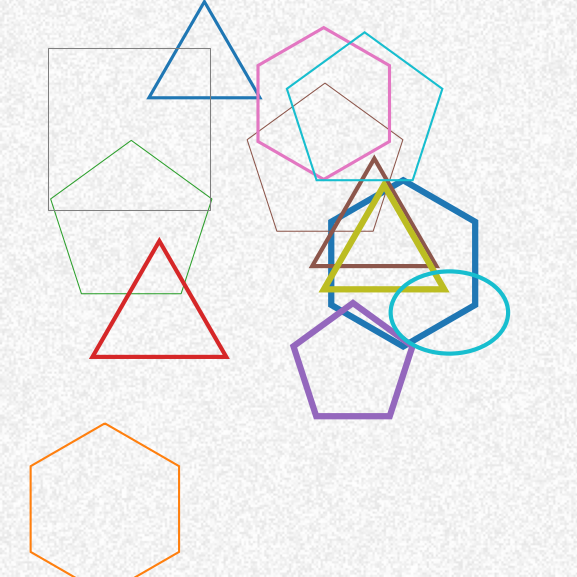[{"shape": "triangle", "thickness": 1.5, "radius": 0.55, "center": [0.354, 0.885]}, {"shape": "hexagon", "thickness": 3, "radius": 0.72, "center": [0.698, 0.543]}, {"shape": "hexagon", "thickness": 1, "radius": 0.74, "center": [0.182, 0.118]}, {"shape": "pentagon", "thickness": 0.5, "radius": 0.73, "center": [0.227, 0.609]}, {"shape": "triangle", "thickness": 2, "radius": 0.67, "center": [0.276, 0.448]}, {"shape": "pentagon", "thickness": 3, "radius": 0.54, "center": [0.611, 0.366]}, {"shape": "pentagon", "thickness": 0.5, "radius": 0.71, "center": [0.563, 0.713]}, {"shape": "triangle", "thickness": 2, "radius": 0.62, "center": [0.648, 0.6]}, {"shape": "hexagon", "thickness": 1.5, "radius": 0.66, "center": [0.561, 0.82]}, {"shape": "square", "thickness": 0.5, "radius": 0.7, "center": [0.223, 0.776]}, {"shape": "triangle", "thickness": 3, "radius": 0.6, "center": [0.665, 0.558]}, {"shape": "oval", "thickness": 2, "radius": 0.51, "center": [0.778, 0.458]}, {"shape": "pentagon", "thickness": 1, "radius": 0.71, "center": [0.631, 0.802]}]